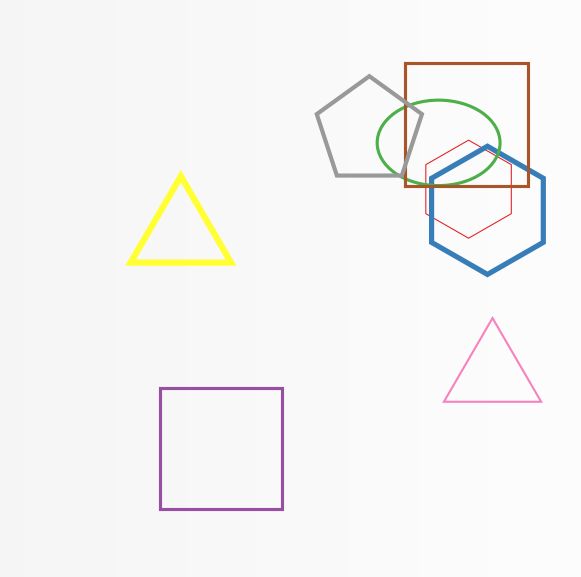[{"shape": "hexagon", "thickness": 0.5, "radius": 0.42, "center": [0.806, 0.672]}, {"shape": "hexagon", "thickness": 2.5, "radius": 0.55, "center": [0.839, 0.635]}, {"shape": "oval", "thickness": 1.5, "radius": 0.53, "center": [0.755, 0.752]}, {"shape": "square", "thickness": 1.5, "radius": 0.52, "center": [0.381, 0.223]}, {"shape": "triangle", "thickness": 3, "radius": 0.5, "center": [0.311, 0.594]}, {"shape": "square", "thickness": 1.5, "radius": 0.53, "center": [0.803, 0.784]}, {"shape": "triangle", "thickness": 1, "radius": 0.48, "center": [0.847, 0.352]}, {"shape": "pentagon", "thickness": 2, "radius": 0.48, "center": [0.635, 0.772]}]